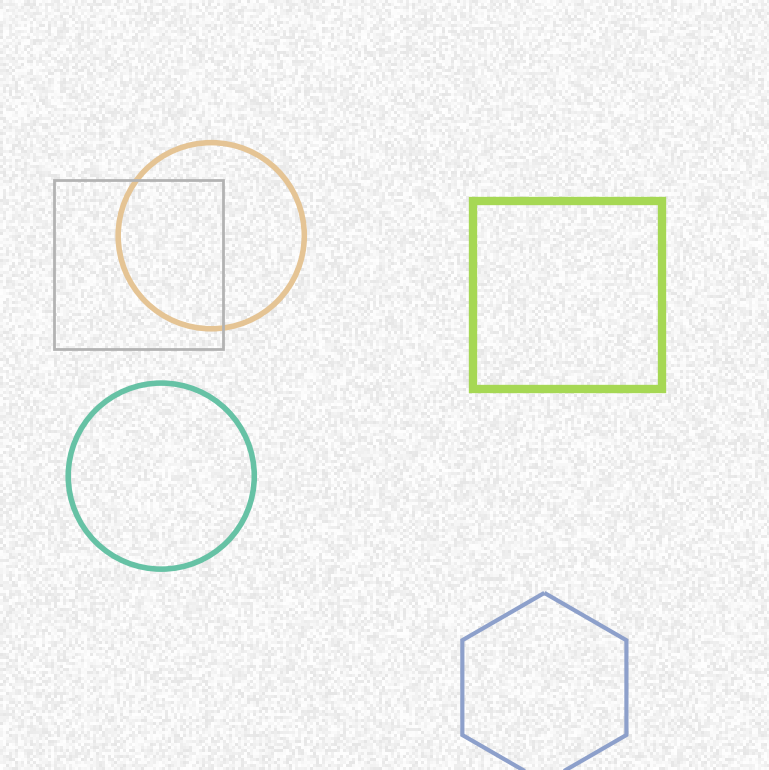[{"shape": "circle", "thickness": 2, "radius": 0.6, "center": [0.209, 0.382]}, {"shape": "hexagon", "thickness": 1.5, "radius": 0.62, "center": [0.707, 0.107]}, {"shape": "square", "thickness": 3, "radius": 0.61, "center": [0.737, 0.617]}, {"shape": "circle", "thickness": 2, "radius": 0.6, "center": [0.274, 0.694]}, {"shape": "square", "thickness": 1, "radius": 0.55, "center": [0.18, 0.657]}]